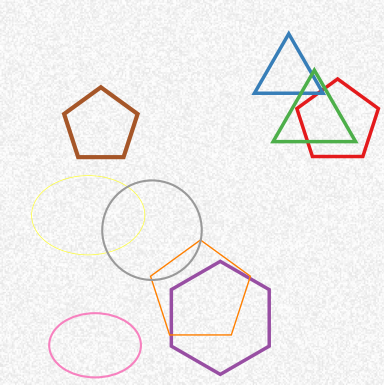[{"shape": "pentagon", "thickness": 2.5, "radius": 0.56, "center": [0.877, 0.684]}, {"shape": "triangle", "thickness": 2.5, "radius": 0.51, "center": [0.75, 0.809]}, {"shape": "triangle", "thickness": 2.5, "radius": 0.62, "center": [0.817, 0.694]}, {"shape": "hexagon", "thickness": 2.5, "radius": 0.73, "center": [0.572, 0.174]}, {"shape": "pentagon", "thickness": 1, "radius": 0.68, "center": [0.521, 0.24]}, {"shape": "oval", "thickness": 0.5, "radius": 0.74, "center": [0.229, 0.441]}, {"shape": "pentagon", "thickness": 3, "radius": 0.5, "center": [0.262, 0.673]}, {"shape": "oval", "thickness": 1.5, "radius": 0.6, "center": [0.247, 0.103]}, {"shape": "circle", "thickness": 1.5, "radius": 0.65, "center": [0.395, 0.402]}]